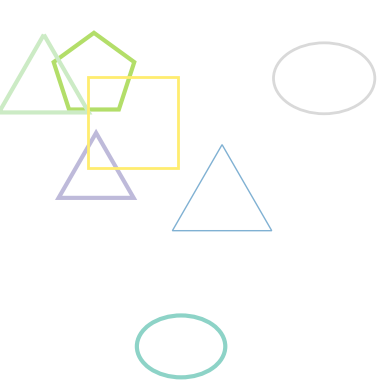[{"shape": "oval", "thickness": 3, "radius": 0.57, "center": [0.47, 0.1]}, {"shape": "triangle", "thickness": 3, "radius": 0.56, "center": [0.25, 0.542]}, {"shape": "triangle", "thickness": 1, "radius": 0.74, "center": [0.577, 0.475]}, {"shape": "pentagon", "thickness": 3, "radius": 0.55, "center": [0.244, 0.805]}, {"shape": "oval", "thickness": 2, "radius": 0.66, "center": [0.842, 0.797]}, {"shape": "triangle", "thickness": 3, "radius": 0.67, "center": [0.114, 0.775]}, {"shape": "square", "thickness": 2, "radius": 0.59, "center": [0.346, 0.682]}]